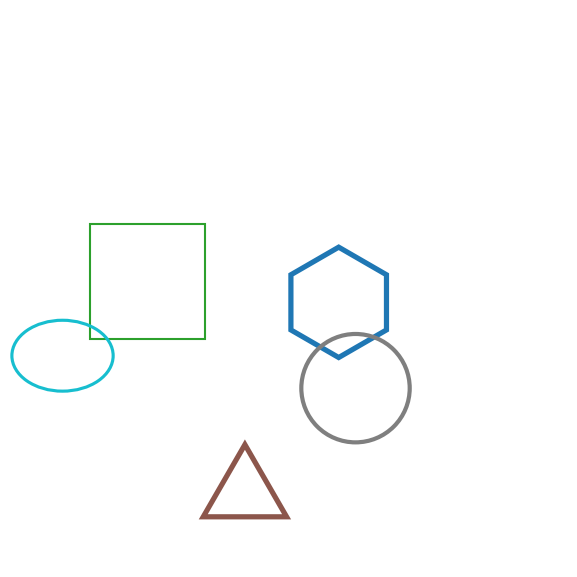[{"shape": "hexagon", "thickness": 2.5, "radius": 0.48, "center": [0.586, 0.476]}, {"shape": "square", "thickness": 1, "radius": 0.5, "center": [0.255, 0.512]}, {"shape": "triangle", "thickness": 2.5, "radius": 0.42, "center": [0.424, 0.146]}, {"shape": "circle", "thickness": 2, "radius": 0.47, "center": [0.616, 0.327]}, {"shape": "oval", "thickness": 1.5, "radius": 0.44, "center": [0.108, 0.383]}]